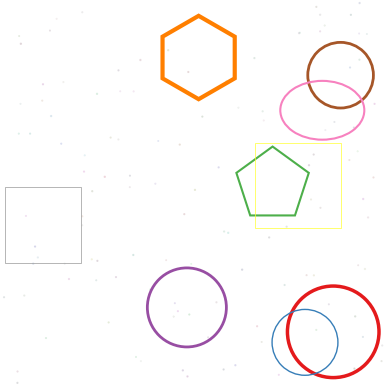[{"shape": "circle", "thickness": 2.5, "radius": 0.59, "center": [0.866, 0.138]}, {"shape": "circle", "thickness": 1, "radius": 0.43, "center": [0.792, 0.111]}, {"shape": "pentagon", "thickness": 1.5, "radius": 0.49, "center": [0.708, 0.52]}, {"shape": "circle", "thickness": 2, "radius": 0.51, "center": [0.485, 0.201]}, {"shape": "hexagon", "thickness": 3, "radius": 0.54, "center": [0.516, 0.851]}, {"shape": "square", "thickness": 0.5, "radius": 0.56, "center": [0.774, 0.518]}, {"shape": "circle", "thickness": 2, "radius": 0.43, "center": [0.885, 0.805]}, {"shape": "oval", "thickness": 1.5, "radius": 0.55, "center": [0.837, 0.714]}, {"shape": "square", "thickness": 0.5, "radius": 0.49, "center": [0.113, 0.416]}]